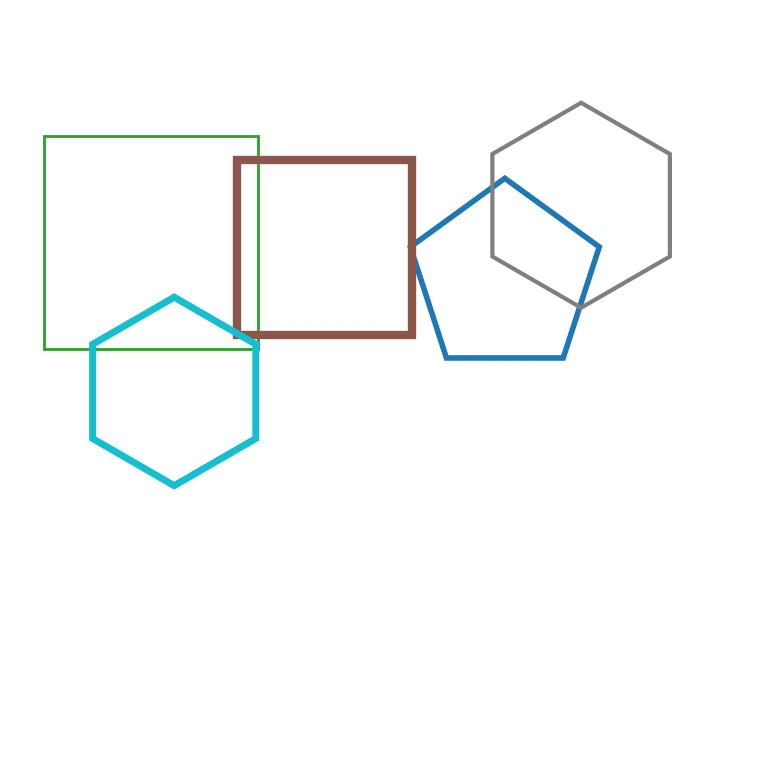[{"shape": "pentagon", "thickness": 2, "radius": 0.64, "center": [0.656, 0.639]}, {"shape": "square", "thickness": 1, "radius": 0.69, "center": [0.196, 0.685]}, {"shape": "square", "thickness": 3, "radius": 0.57, "center": [0.422, 0.679]}, {"shape": "hexagon", "thickness": 1.5, "radius": 0.67, "center": [0.755, 0.733]}, {"shape": "hexagon", "thickness": 2.5, "radius": 0.61, "center": [0.226, 0.492]}]